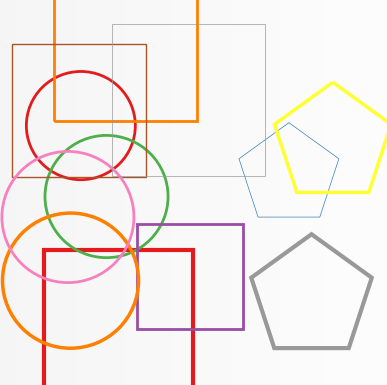[{"shape": "square", "thickness": 3, "radius": 0.96, "center": [0.306, 0.159]}, {"shape": "circle", "thickness": 2, "radius": 0.7, "center": [0.209, 0.674]}, {"shape": "pentagon", "thickness": 0.5, "radius": 0.68, "center": [0.746, 0.546]}, {"shape": "circle", "thickness": 2, "radius": 0.79, "center": [0.275, 0.49]}, {"shape": "square", "thickness": 2, "radius": 0.68, "center": [0.49, 0.281]}, {"shape": "circle", "thickness": 2.5, "radius": 0.88, "center": [0.182, 0.271]}, {"shape": "square", "thickness": 2, "radius": 0.93, "center": [0.324, 0.872]}, {"shape": "pentagon", "thickness": 2.5, "radius": 0.79, "center": [0.859, 0.628]}, {"shape": "square", "thickness": 1, "radius": 0.86, "center": [0.204, 0.713]}, {"shape": "circle", "thickness": 2, "radius": 0.85, "center": [0.175, 0.436]}, {"shape": "square", "thickness": 0.5, "radius": 0.99, "center": [0.487, 0.74]}, {"shape": "pentagon", "thickness": 3, "radius": 0.82, "center": [0.804, 0.228]}]